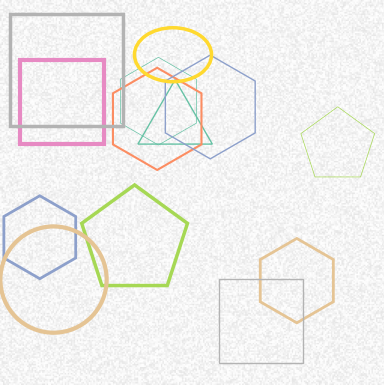[{"shape": "triangle", "thickness": 1, "radius": 0.56, "center": [0.455, 0.682]}, {"shape": "hexagon", "thickness": 0.5, "radius": 0.57, "center": [0.412, 0.737]}, {"shape": "hexagon", "thickness": 1.5, "radius": 0.66, "center": [0.408, 0.691]}, {"shape": "hexagon", "thickness": 2, "radius": 0.54, "center": [0.103, 0.384]}, {"shape": "hexagon", "thickness": 1, "radius": 0.67, "center": [0.546, 0.722]}, {"shape": "square", "thickness": 3, "radius": 0.54, "center": [0.161, 0.735]}, {"shape": "pentagon", "thickness": 0.5, "radius": 0.5, "center": [0.877, 0.622]}, {"shape": "pentagon", "thickness": 2.5, "radius": 0.72, "center": [0.35, 0.375]}, {"shape": "oval", "thickness": 2.5, "radius": 0.5, "center": [0.449, 0.858]}, {"shape": "hexagon", "thickness": 2, "radius": 0.55, "center": [0.771, 0.271]}, {"shape": "circle", "thickness": 3, "radius": 0.69, "center": [0.139, 0.274]}, {"shape": "square", "thickness": 1, "radius": 0.54, "center": [0.679, 0.167]}, {"shape": "square", "thickness": 2.5, "radius": 0.73, "center": [0.173, 0.819]}]